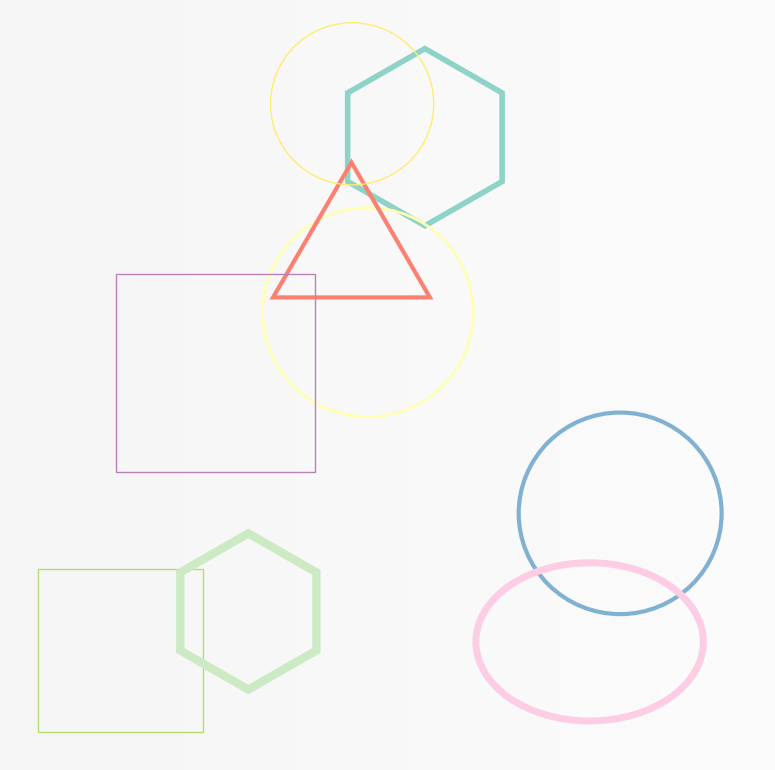[{"shape": "hexagon", "thickness": 2, "radius": 0.58, "center": [0.548, 0.822]}, {"shape": "circle", "thickness": 1, "radius": 0.68, "center": [0.475, 0.594]}, {"shape": "triangle", "thickness": 1.5, "radius": 0.58, "center": [0.454, 0.672]}, {"shape": "circle", "thickness": 1.5, "radius": 0.65, "center": [0.8, 0.333]}, {"shape": "square", "thickness": 0.5, "radius": 0.53, "center": [0.156, 0.155]}, {"shape": "oval", "thickness": 2.5, "radius": 0.73, "center": [0.761, 0.166]}, {"shape": "square", "thickness": 0.5, "radius": 0.64, "center": [0.278, 0.516]}, {"shape": "hexagon", "thickness": 3, "radius": 0.51, "center": [0.32, 0.206]}, {"shape": "circle", "thickness": 0.5, "radius": 0.53, "center": [0.454, 0.865]}]